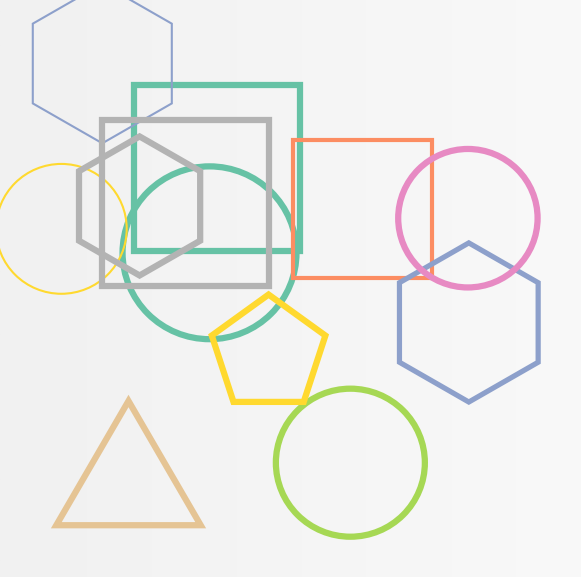[{"shape": "square", "thickness": 3, "radius": 0.72, "center": [0.373, 0.708]}, {"shape": "circle", "thickness": 3, "radius": 0.75, "center": [0.36, 0.561]}, {"shape": "square", "thickness": 2, "radius": 0.6, "center": [0.624, 0.637]}, {"shape": "hexagon", "thickness": 1, "radius": 0.69, "center": [0.176, 0.889]}, {"shape": "hexagon", "thickness": 2.5, "radius": 0.69, "center": [0.807, 0.441]}, {"shape": "circle", "thickness": 3, "radius": 0.6, "center": [0.805, 0.621]}, {"shape": "circle", "thickness": 3, "radius": 0.64, "center": [0.603, 0.198]}, {"shape": "pentagon", "thickness": 3, "radius": 0.51, "center": [0.462, 0.386]}, {"shape": "circle", "thickness": 1, "radius": 0.56, "center": [0.106, 0.603]}, {"shape": "triangle", "thickness": 3, "radius": 0.72, "center": [0.221, 0.161]}, {"shape": "hexagon", "thickness": 3, "radius": 0.6, "center": [0.24, 0.643]}, {"shape": "square", "thickness": 3, "radius": 0.72, "center": [0.319, 0.648]}]